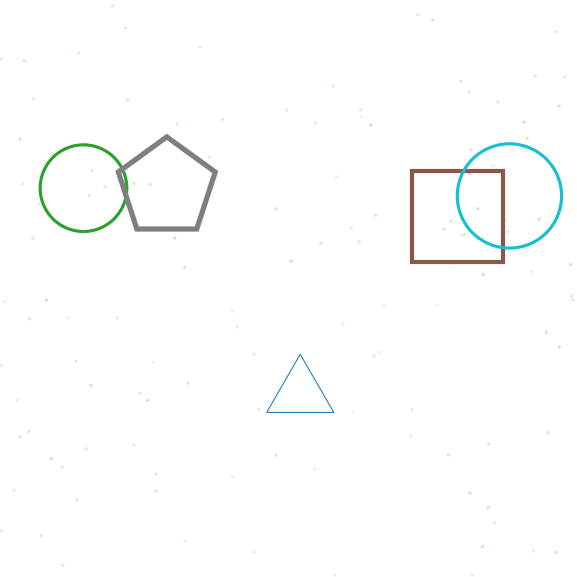[{"shape": "triangle", "thickness": 0.5, "radius": 0.34, "center": [0.52, 0.319]}, {"shape": "circle", "thickness": 1.5, "radius": 0.38, "center": [0.145, 0.673]}, {"shape": "square", "thickness": 2, "radius": 0.4, "center": [0.792, 0.624]}, {"shape": "pentagon", "thickness": 2.5, "radius": 0.44, "center": [0.289, 0.674]}, {"shape": "circle", "thickness": 1.5, "radius": 0.45, "center": [0.882, 0.66]}]